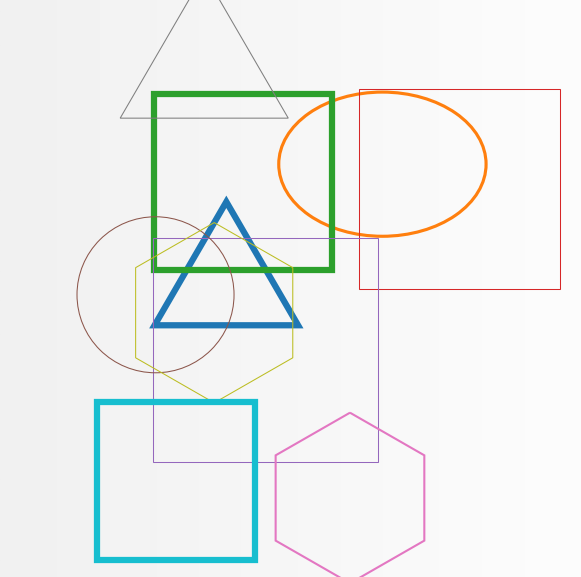[{"shape": "triangle", "thickness": 3, "radius": 0.71, "center": [0.389, 0.507]}, {"shape": "oval", "thickness": 1.5, "radius": 0.89, "center": [0.658, 0.715]}, {"shape": "square", "thickness": 3, "radius": 0.76, "center": [0.418, 0.684]}, {"shape": "square", "thickness": 0.5, "radius": 0.87, "center": [0.79, 0.673]}, {"shape": "square", "thickness": 0.5, "radius": 0.97, "center": [0.457, 0.394]}, {"shape": "circle", "thickness": 0.5, "radius": 0.68, "center": [0.268, 0.489]}, {"shape": "hexagon", "thickness": 1, "radius": 0.74, "center": [0.602, 0.137]}, {"shape": "triangle", "thickness": 0.5, "radius": 0.83, "center": [0.351, 0.878]}, {"shape": "hexagon", "thickness": 0.5, "radius": 0.78, "center": [0.369, 0.458]}, {"shape": "square", "thickness": 3, "radius": 0.68, "center": [0.303, 0.166]}]